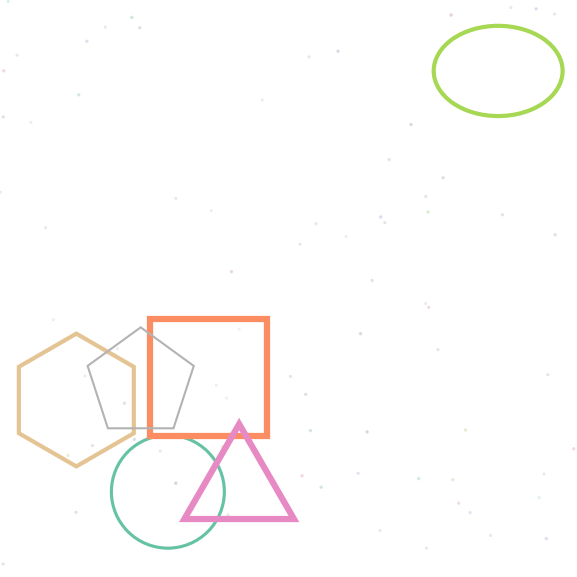[{"shape": "circle", "thickness": 1.5, "radius": 0.49, "center": [0.291, 0.148]}, {"shape": "square", "thickness": 3, "radius": 0.51, "center": [0.361, 0.346]}, {"shape": "triangle", "thickness": 3, "radius": 0.55, "center": [0.414, 0.155]}, {"shape": "oval", "thickness": 2, "radius": 0.56, "center": [0.863, 0.876]}, {"shape": "hexagon", "thickness": 2, "radius": 0.57, "center": [0.132, 0.306]}, {"shape": "pentagon", "thickness": 1, "radius": 0.48, "center": [0.244, 0.336]}]